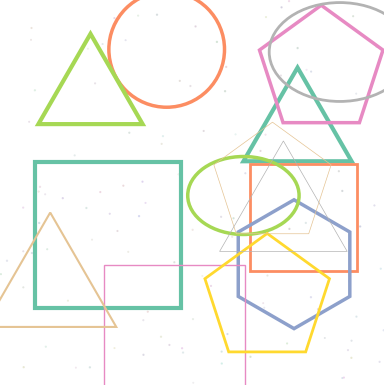[{"shape": "square", "thickness": 3, "radius": 0.95, "center": [0.281, 0.39]}, {"shape": "triangle", "thickness": 3, "radius": 0.81, "center": [0.773, 0.662]}, {"shape": "square", "thickness": 2, "radius": 0.7, "center": [0.788, 0.435]}, {"shape": "circle", "thickness": 2.5, "radius": 0.75, "center": [0.433, 0.872]}, {"shape": "hexagon", "thickness": 2.5, "radius": 0.84, "center": [0.764, 0.314]}, {"shape": "pentagon", "thickness": 2.5, "radius": 0.84, "center": [0.834, 0.818]}, {"shape": "square", "thickness": 1, "radius": 0.91, "center": [0.453, 0.129]}, {"shape": "triangle", "thickness": 3, "radius": 0.78, "center": [0.235, 0.756]}, {"shape": "oval", "thickness": 2.5, "radius": 0.72, "center": [0.632, 0.492]}, {"shape": "pentagon", "thickness": 2, "radius": 0.85, "center": [0.694, 0.224]}, {"shape": "pentagon", "thickness": 0.5, "radius": 0.8, "center": [0.708, 0.522]}, {"shape": "triangle", "thickness": 1.5, "radius": 0.99, "center": [0.13, 0.25]}, {"shape": "triangle", "thickness": 0.5, "radius": 0.96, "center": [0.736, 0.443]}, {"shape": "oval", "thickness": 2, "radius": 0.92, "center": [0.883, 0.865]}]